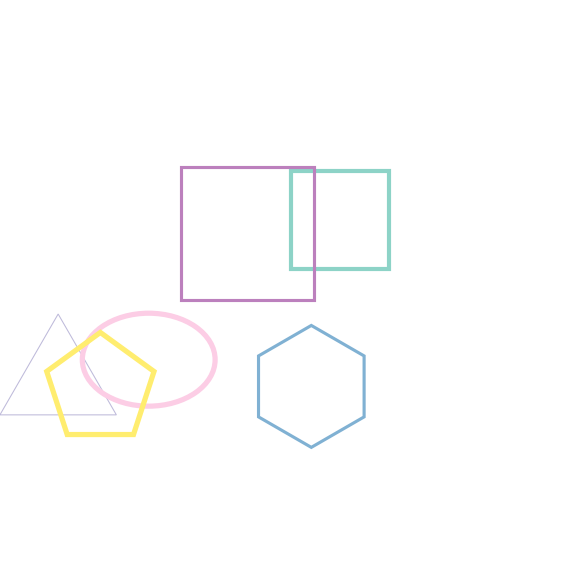[{"shape": "square", "thickness": 2, "radius": 0.42, "center": [0.589, 0.618]}, {"shape": "triangle", "thickness": 0.5, "radius": 0.58, "center": [0.101, 0.339]}, {"shape": "hexagon", "thickness": 1.5, "radius": 0.53, "center": [0.539, 0.33]}, {"shape": "oval", "thickness": 2.5, "radius": 0.57, "center": [0.258, 0.376]}, {"shape": "square", "thickness": 1.5, "radius": 0.58, "center": [0.429, 0.595]}, {"shape": "pentagon", "thickness": 2.5, "radius": 0.49, "center": [0.174, 0.326]}]